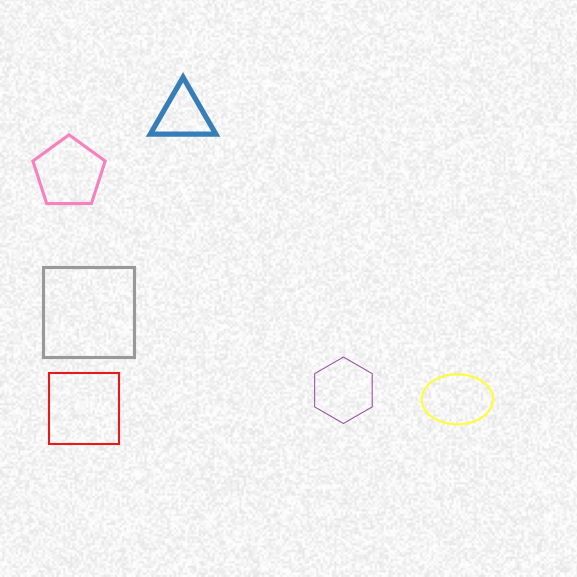[{"shape": "square", "thickness": 1, "radius": 0.31, "center": [0.145, 0.292]}, {"shape": "triangle", "thickness": 2.5, "radius": 0.33, "center": [0.317, 0.8]}, {"shape": "hexagon", "thickness": 0.5, "radius": 0.29, "center": [0.595, 0.323]}, {"shape": "oval", "thickness": 1, "radius": 0.31, "center": [0.792, 0.308]}, {"shape": "pentagon", "thickness": 1.5, "radius": 0.33, "center": [0.12, 0.7]}, {"shape": "square", "thickness": 1.5, "radius": 0.39, "center": [0.153, 0.459]}]